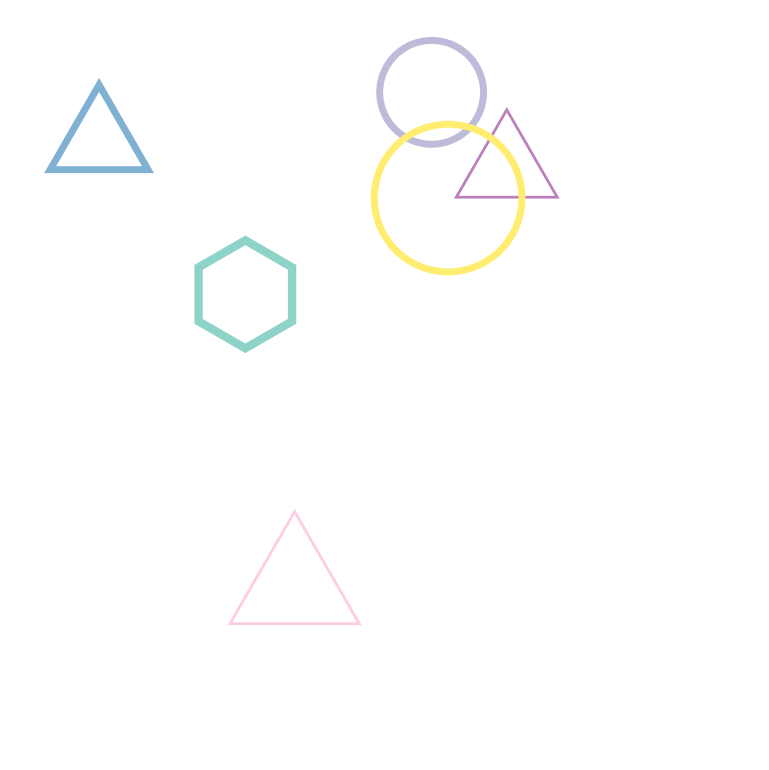[{"shape": "hexagon", "thickness": 3, "radius": 0.35, "center": [0.319, 0.618]}, {"shape": "circle", "thickness": 2.5, "radius": 0.34, "center": [0.561, 0.88]}, {"shape": "triangle", "thickness": 2.5, "radius": 0.37, "center": [0.129, 0.816]}, {"shape": "triangle", "thickness": 1, "radius": 0.48, "center": [0.383, 0.239]}, {"shape": "triangle", "thickness": 1, "radius": 0.38, "center": [0.658, 0.782]}, {"shape": "circle", "thickness": 2.5, "radius": 0.48, "center": [0.582, 0.743]}]